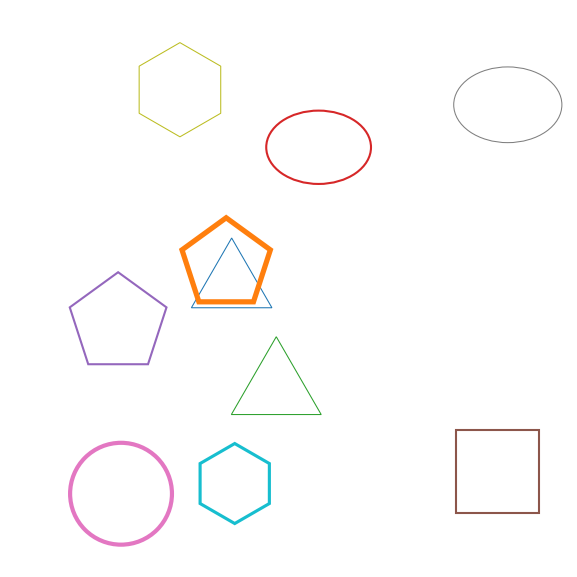[{"shape": "triangle", "thickness": 0.5, "radius": 0.4, "center": [0.401, 0.506]}, {"shape": "pentagon", "thickness": 2.5, "radius": 0.4, "center": [0.392, 0.542]}, {"shape": "triangle", "thickness": 0.5, "radius": 0.45, "center": [0.478, 0.326]}, {"shape": "oval", "thickness": 1, "radius": 0.45, "center": [0.552, 0.744]}, {"shape": "pentagon", "thickness": 1, "radius": 0.44, "center": [0.205, 0.44]}, {"shape": "square", "thickness": 1, "radius": 0.36, "center": [0.862, 0.183]}, {"shape": "circle", "thickness": 2, "radius": 0.44, "center": [0.21, 0.144]}, {"shape": "oval", "thickness": 0.5, "radius": 0.47, "center": [0.879, 0.818]}, {"shape": "hexagon", "thickness": 0.5, "radius": 0.41, "center": [0.312, 0.844]}, {"shape": "hexagon", "thickness": 1.5, "radius": 0.35, "center": [0.406, 0.162]}]